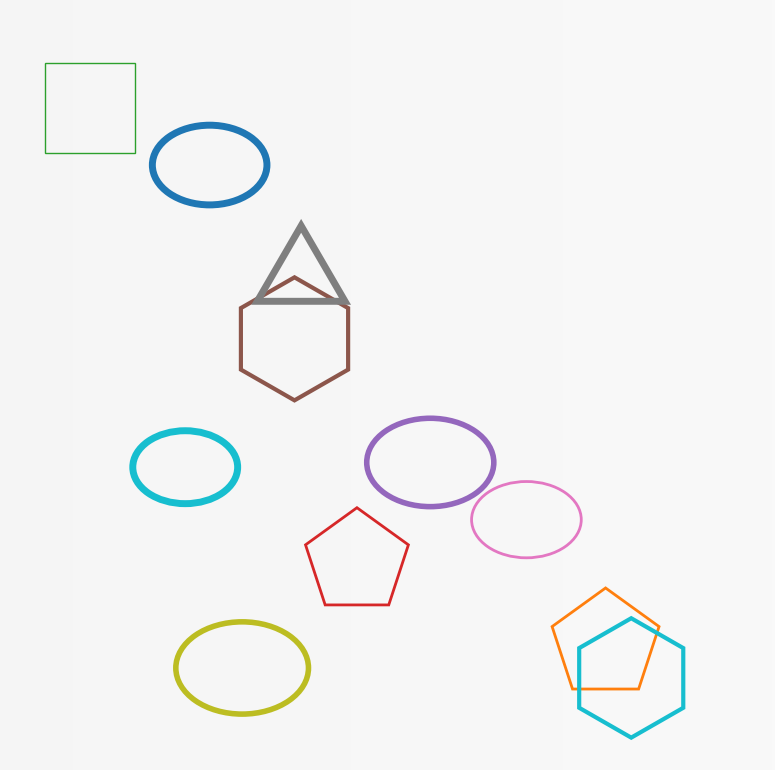[{"shape": "oval", "thickness": 2.5, "radius": 0.37, "center": [0.271, 0.786]}, {"shape": "pentagon", "thickness": 1, "radius": 0.36, "center": [0.781, 0.164]}, {"shape": "square", "thickness": 0.5, "radius": 0.29, "center": [0.116, 0.859]}, {"shape": "pentagon", "thickness": 1, "radius": 0.35, "center": [0.461, 0.271]}, {"shape": "oval", "thickness": 2, "radius": 0.41, "center": [0.555, 0.399]}, {"shape": "hexagon", "thickness": 1.5, "radius": 0.4, "center": [0.38, 0.56]}, {"shape": "oval", "thickness": 1, "radius": 0.35, "center": [0.679, 0.325]}, {"shape": "triangle", "thickness": 2.5, "radius": 0.33, "center": [0.389, 0.641]}, {"shape": "oval", "thickness": 2, "radius": 0.43, "center": [0.312, 0.133]}, {"shape": "hexagon", "thickness": 1.5, "radius": 0.39, "center": [0.814, 0.12]}, {"shape": "oval", "thickness": 2.5, "radius": 0.34, "center": [0.239, 0.393]}]